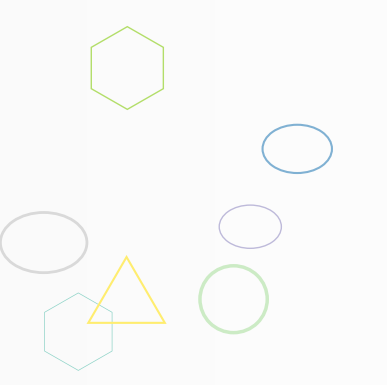[{"shape": "hexagon", "thickness": 0.5, "radius": 0.5, "center": [0.202, 0.138]}, {"shape": "oval", "thickness": 1, "radius": 0.4, "center": [0.646, 0.411]}, {"shape": "oval", "thickness": 1.5, "radius": 0.45, "center": [0.767, 0.613]}, {"shape": "hexagon", "thickness": 1, "radius": 0.54, "center": [0.329, 0.823]}, {"shape": "oval", "thickness": 2, "radius": 0.56, "center": [0.113, 0.37]}, {"shape": "circle", "thickness": 2.5, "radius": 0.43, "center": [0.603, 0.223]}, {"shape": "triangle", "thickness": 1.5, "radius": 0.57, "center": [0.327, 0.218]}]